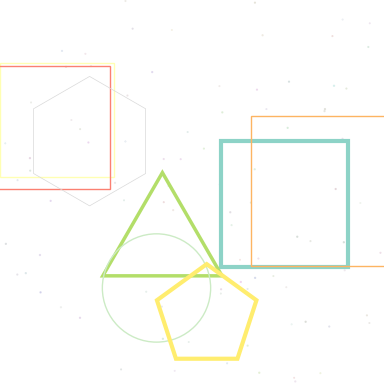[{"shape": "square", "thickness": 3, "radius": 0.82, "center": [0.739, 0.47]}, {"shape": "square", "thickness": 1, "radius": 0.74, "center": [0.149, 0.688]}, {"shape": "square", "thickness": 1, "radius": 0.8, "center": [0.126, 0.668]}, {"shape": "square", "thickness": 1, "radius": 0.97, "center": [0.847, 0.504]}, {"shape": "triangle", "thickness": 2.5, "radius": 0.89, "center": [0.422, 0.373]}, {"shape": "hexagon", "thickness": 0.5, "radius": 0.84, "center": [0.233, 0.633]}, {"shape": "circle", "thickness": 1, "radius": 0.7, "center": [0.406, 0.252]}, {"shape": "pentagon", "thickness": 3, "radius": 0.68, "center": [0.537, 0.178]}]